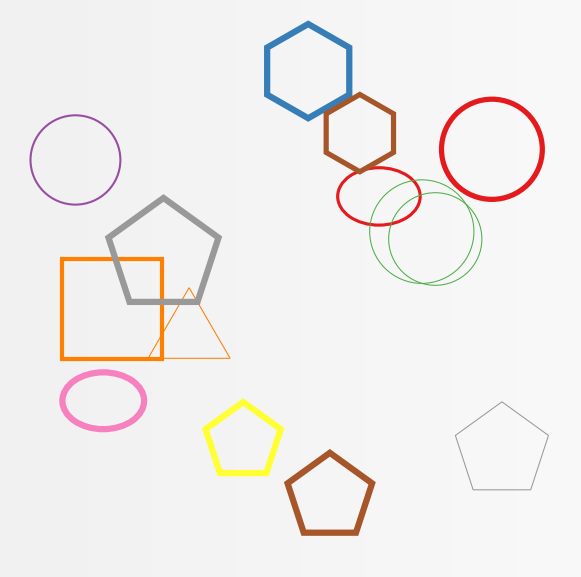[{"shape": "oval", "thickness": 1.5, "radius": 0.35, "center": [0.652, 0.659]}, {"shape": "circle", "thickness": 2.5, "radius": 0.43, "center": [0.846, 0.741]}, {"shape": "hexagon", "thickness": 3, "radius": 0.41, "center": [0.53, 0.876]}, {"shape": "circle", "thickness": 0.5, "radius": 0.4, "center": [0.749, 0.585]}, {"shape": "circle", "thickness": 0.5, "radius": 0.45, "center": [0.726, 0.598]}, {"shape": "circle", "thickness": 1, "radius": 0.39, "center": [0.13, 0.722]}, {"shape": "triangle", "thickness": 0.5, "radius": 0.41, "center": [0.325, 0.419]}, {"shape": "square", "thickness": 2, "radius": 0.43, "center": [0.193, 0.464]}, {"shape": "pentagon", "thickness": 3, "radius": 0.34, "center": [0.418, 0.235]}, {"shape": "pentagon", "thickness": 3, "radius": 0.38, "center": [0.567, 0.139]}, {"shape": "hexagon", "thickness": 2.5, "radius": 0.33, "center": [0.619, 0.769]}, {"shape": "oval", "thickness": 3, "radius": 0.35, "center": [0.178, 0.305]}, {"shape": "pentagon", "thickness": 3, "radius": 0.5, "center": [0.281, 0.557]}, {"shape": "pentagon", "thickness": 0.5, "radius": 0.42, "center": [0.864, 0.219]}]